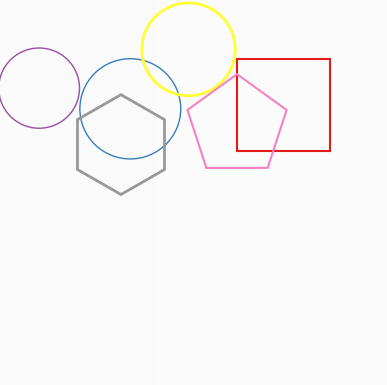[{"shape": "square", "thickness": 1.5, "radius": 0.6, "center": [0.732, 0.728]}, {"shape": "circle", "thickness": 1, "radius": 0.65, "center": [0.336, 0.717]}, {"shape": "circle", "thickness": 1, "radius": 0.52, "center": [0.101, 0.771]}, {"shape": "circle", "thickness": 2, "radius": 0.6, "center": [0.487, 0.872]}, {"shape": "pentagon", "thickness": 1.5, "radius": 0.67, "center": [0.612, 0.673]}, {"shape": "hexagon", "thickness": 2, "radius": 0.65, "center": [0.312, 0.624]}]